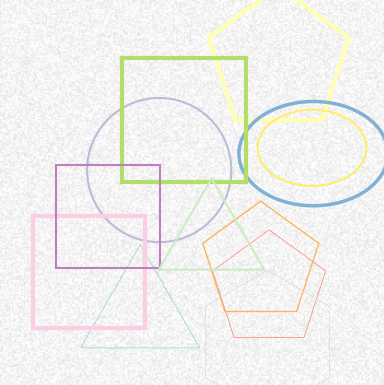[{"shape": "triangle", "thickness": 0.5, "radius": 0.89, "center": [0.364, 0.186]}, {"shape": "pentagon", "thickness": 3, "radius": 0.96, "center": [0.724, 0.843]}, {"shape": "circle", "thickness": 1.5, "radius": 0.94, "center": [0.414, 0.558]}, {"shape": "pentagon", "thickness": 0.5, "radius": 0.77, "center": [0.699, 0.249]}, {"shape": "oval", "thickness": 2.5, "radius": 0.97, "center": [0.814, 0.601]}, {"shape": "pentagon", "thickness": 1, "radius": 0.79, "center": [0.677, 0.319]}, {"shape": "square", "thickness": 3, "radius": 0.81, "center": [0.478, 0.688]}, {"shape": "square", "thickness": 3, "radius": 0.73, "center": [0.231, 0.293]}, {"shape": "hexagon", "thickness": 0.5, "radius": 0.93, "center": [0.694, 0.112]}, {"shape": "square", "thickness": 1.5, "radius": 0.67, "center": [0.28, 0.438]}, {"shape": "triangle", "thickness": 1.5, "radius": 0.79, "center": [0.549, 0.379]}, {"shape": "oval", "thickness": 1.5, "radius": 0.71, "center": [0.811, 0.616]}]